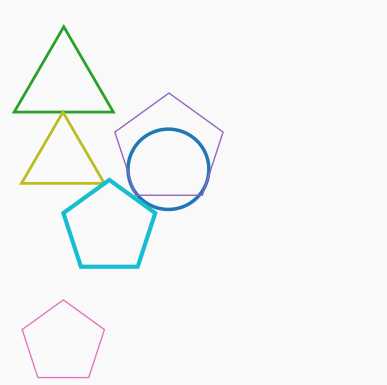[{"shape": "circle", "thickness": 2.5, "radius": 0.52, "center": [0.435, 0.56]}, {"shape": "triangle", "thickness": 2, "radius": 0.74, "center": [0.165, 0.783]}, {"shape": "pentagon", "thickness": 1, "radius": 0.73, "center": [0.436, 0.612]}, {"shape": "pentagon", "thickness": 1, "radius": 0.56, "center": [0.163, 0.11]}, {"shape": "triangle", "thickness": 2, "radius": 0.62, "center": [0.162, 0.585]}, {"shape": "pentagon", "thickness": 3, "radius": 0.62, "center": [0.282, 0.408]}]